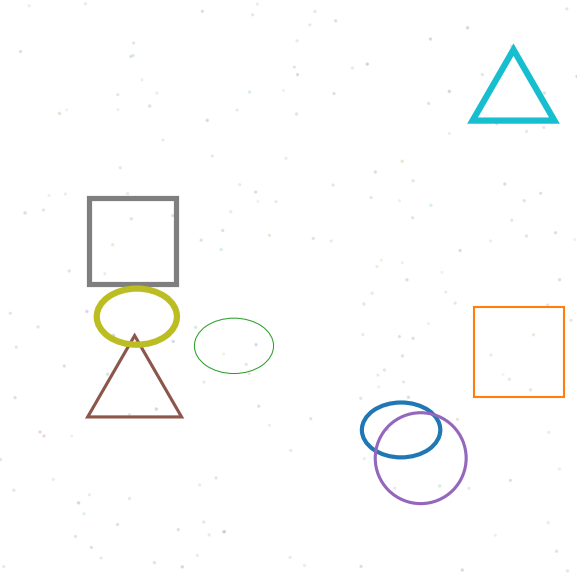[{"shape": "oval", "thickness": 2, "radius": 0.34, "center": [0.695, 0.255]}, {"shape": "square", "thickness": 1, "radius": 0.39, "center": [0.898, 0.39]}, {"shape": "oval", "thickness": 0.5, "radius": 0.34, "center": [0.405, 0.4]}, {"shape": "circle", "thickness": 1.5, "radius": 0.39, "center": [0.728, 0.206]}, {"shape": "triangle", "thickness": 1.5, "radius": 0.47, "center": [0.233, 0.324]}, {"shape": "square", "thickness": 2.5, "radius": 0.37, "center": [0.23, 0.581]}, {"shape": "oval", "thickness": 3, "radius": 0.35, "center": [0.237, 0.451]}, {"shape": "triangle", "thickness": 3, "radius": 0.41, "center": [0.889, 0.831]}]